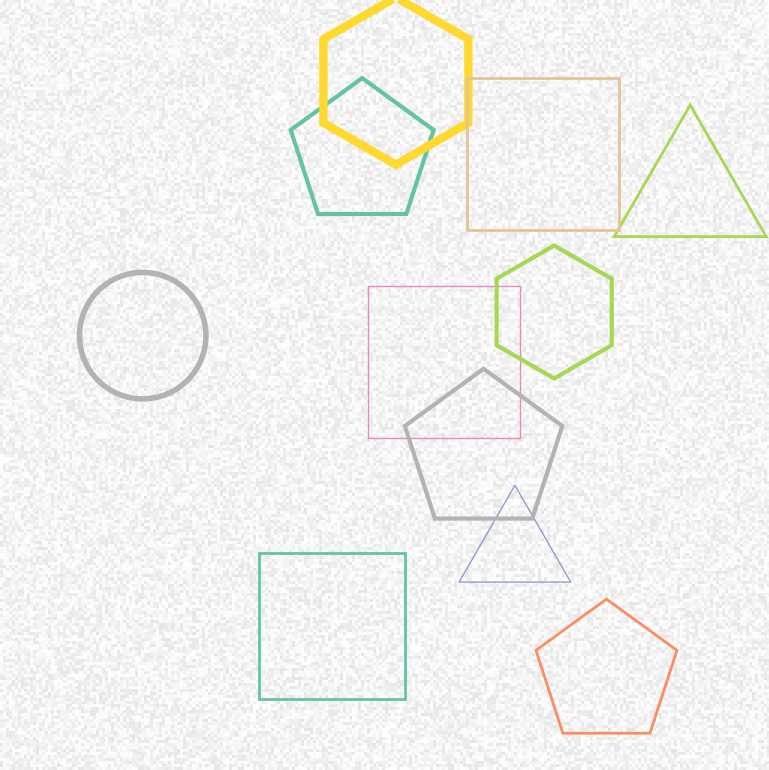[{"shape": "pentagon", "thickness": 1.5, "radius": 0.49, "center": [0.47, 0.801]}, {"shape": "square", "thickness": 1, "radius": 0.47, "center": [0.432, 0.186]}, {"shape": "pentagon", "thickness": 1, "radius": 0.48, "center": [0.788, 0.126]}, {"shape": "triangle", "thickness": 0.5, "radius": 0.42, "center": [0.669, 0.286]}, {"shape": "square", "thickness": 0.5, "radius": 0.49, "center": [0.576, 0.53]}, {"shape": "hexagon", "thickness": 1.5, "radius": 0.43, "center": [0.72, 0.595]}, {"shape": "triangle", "thickness": 1, "radius": 0.57, "center": [0.896, 0.75]}, {"shape": "hexagon", "thickness": 3, "radius": 0.54, "center": [0.514, 0.895]}, {"shape": "square", "thickness": 1, "radius": 0.49, "center": [0.705, 0.8]}, {"shape": "circle", "thickness": 2, "radius": 0.41, "center": [0.185, 0.564]}, {"shape": "pentagon", "thickness": 1.5, "radius": 0.54, "center": [0.628, 0.414]}]